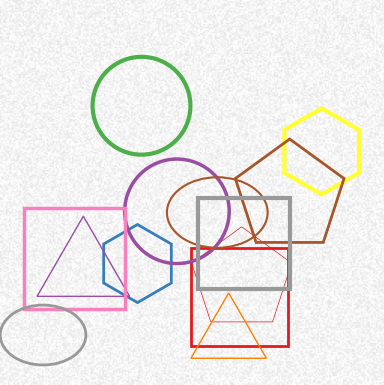[{"shape": "pentagon", "thickness": 0.5, "radius": 0.68, "center": [0.628, 0.274]}, {"shape": "square", "thickness": 2, "radius": 0.63, "center": [0.622, 0.228]}, {"shape": "hexagon", "thickness": 2, "radius": 0.51, "center": [0.357, 0.315]}, {"shape": "circle", "thickness": 3, "radius": 0.64, "center": [0.368, 0.725]}, {"shape": "triangle", "thickness": 1, "radius": 0.69, "center": [0.216, 0.3]}, {"shape": "circle", "thickness": 2.5, "radius": 0.68, "center": [0.46, 0.451]}, {"shape": "triangle", "thickness": 1, "radius": 0.57, "center": [0.594, 0.126]}, {"shape": "hexagon", "thickness": 3, "radius": 0.56, "center": [0.836, 0.607]}, {"shape": "oval", "thickness": 1.5, "radius": 0.65, "center": [0.564, 0.448]}, {"shape": "pentagon", "thickness": 2, "radius": 0.74, "center": [0.752, 0.49]}, {"shape": "square", "thickness": 2.5, "radius": 0.65, "center": [0.194, 0.328]}, {"shape": "oval", "thickness": 2, "radius": 0.56, "center": [0.112, 0.13]}, {"shape": "square", "thickness": 3, "radius": 0.59, "center": [0.634, 0.368]}]